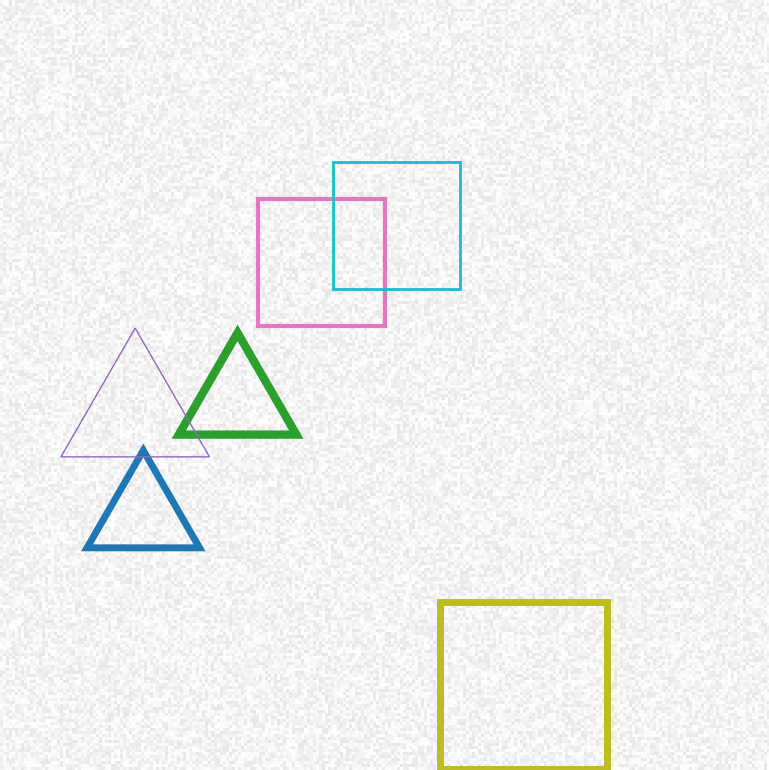[{"shape": "triangle", "thickness": 2.5, "radius": 0.42, "center": [0.186, 0.331]}, {"shape": "triangle", "thickness": 3, "radius": 0.44, "center": [0.309, 0.48]}, {"shape": "triangle", "thickness": 0.5, "radius": 0.56, "center": [0.176, 0.462]}, {"shape": "square", "thickness": 1.5, "radius": 0.41, "center": [0.417, 0.659]}, {"shape": "square", "thickness": 2.5, "radius": 0.54, "center": [0.68, 0.11]}, {"shape": "square", "thickness": 1, "radius": 0.41, "center": [0.514, 0.707]}]